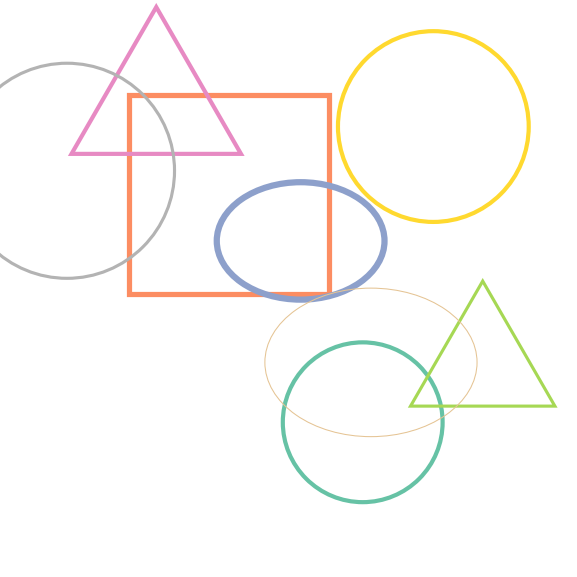[{"shape": "circle", "thickness": 2, "radius": 0.69, "center": [0.628, 0.268]}, {"shape": "square", "thickness": 2.5, "radius": 0.86, "center": [0.396, 0.662]}, {"shape": "oval", "thickness": 3, "radius": 0.73, "center": [0.521, 0.582]}, {"shape": "triangle", "thickness": 2, "radius": 0.85, "center": [0.271, 0.817]}, {"shape": "triangle", "thickness": 1.5, "radius": 0.72, "center": [0.836, 0.368]}, {"shape": "circle", "thickness": 2, "radius": 0.83, "center": [0.75, 0.78]}, {"shape": "oval", "thickness": 0.5, "radius": 0.92, "center": [0.642, 0.372]}, {"shape": "circle", "thickness": 1.5, "radius": 0.93, "center": [0.116, 0.703]}]